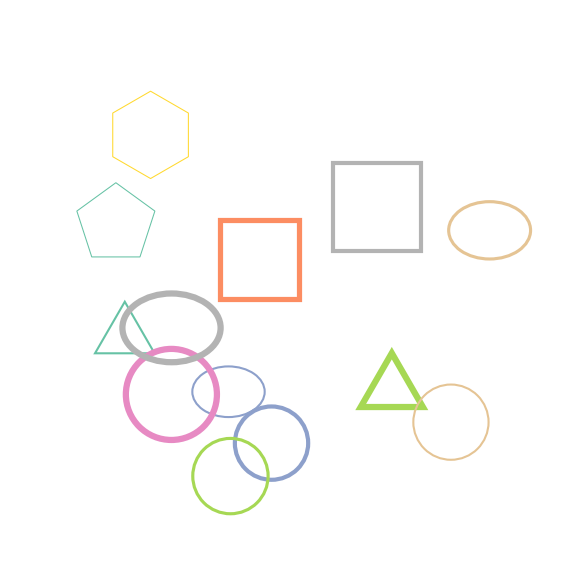[{"shape": "triangle", "thickness": 1, "radius": 0.3, "center": [0.216, 0.417]}, {"shape": "pentagon", "thickness": 0.5, "radius": 0.36, "center": [0.201, 0.612]}, {"shape": "square", "thickness": 2.5, "radius": 0.34, "center": [0.449, 0.55]}, {"shape": "circle", "thickness": 2, "radius": 0.32, "center": [0.47, 0.232]}, {"shape": "oval", "thickness": 1, "radius": 0.31, "center": [0.396, 0.321]}, {"shape": "circle", "thickness": 3, "radius": 0.39, "center": [0.297, 0.316]}, {"shape": "circle", "thickness": 1.5, "radius": 0.33, "center": [0.399, 0.175]}, {"shape": "triangle", "thickness": 3, "radius": 0.31, "center": [0.678, 0.325]}, {"shape": "hexagon", "thickness": 0.5, "radius": 0.38, "center": [0.261, 0.766]}, {"shape": "oval", "thickness": 1.5, "radius": 0.35, "center": [0.848, 0.6]}, {"shape": "circle", "thickness": 1, "radius": 0.33, "center": [0.781, 0.268]}, {"shape": "square", "thickness": 2, "radius": 0.38, "center": [0.652, 0.64]}, {"shape": "oval", "thickness": 3, "radius": 0.43, "center": [0.297, 0.431]}]